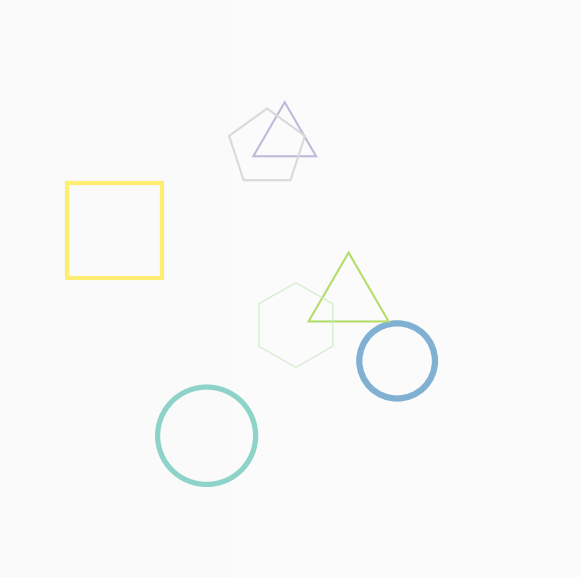[{"shape": "circle", "thickness": 2.5, "radius": 0.42, "center": [0.355, 0.245]}, {"shape": "triangle", "thickness": 1, "radius": 0.31, "center": [0.49, 0.76]}, {"shape": "circle", "thickness": 3, "radius": 0.33, "center": [0.683, 0.374]}, {"shape": "triangle", "thickness": 1, "radius": 0.4, "center": [0.6, 0.482]}, {"shape": "pentagon", "thickness": 1, "radius": 0.34, "center": [0.459, 0.743]}, {"shape": "hexagon", "thickness": 0.5, "radius": 0.37, "center": [0.509, 0.436]}, {"shape": "square", "thickness": 2, "radius": 0.41, "center": [0.197, 0.6]}]